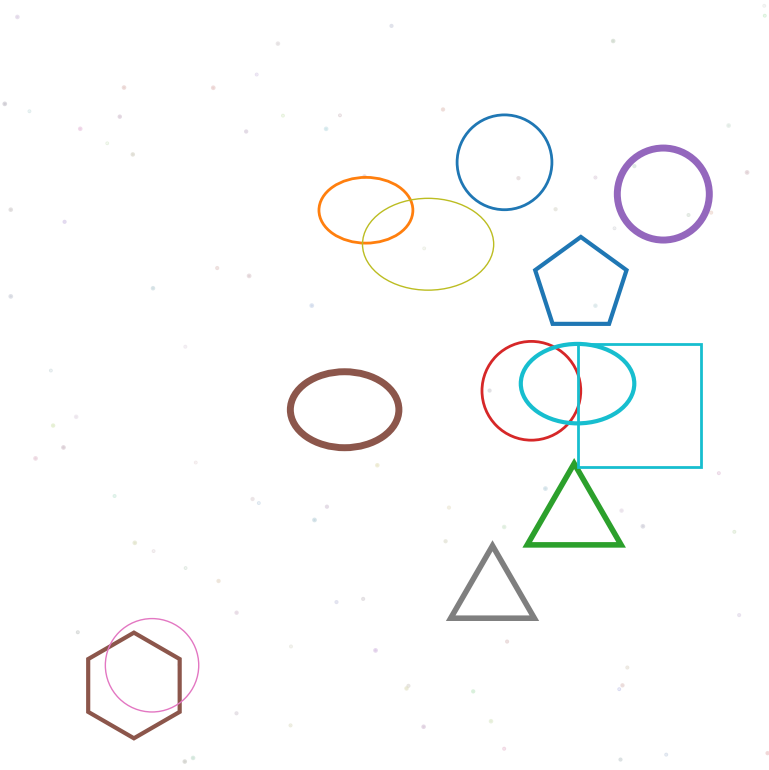[{"shape": "pentagon", "thickness": 1.5, "radius": 0.31, "center": [0.754, 0.63]}, {"shape": "circle", "thickness": 1, "radius": 0.31, "center": [0.655, 0.789]}, {"shape": "oval", "thickness": 1, "radius": 0.3, "center": [0.475, 0.727]}, {"shape": "triangle", "thickness": 2, "radius": 0.35, "center": [0.746, 0.328]}, {"shape": "circle", "thickness": 1, "radius": 0.32, "center": [0.69, 0.492]}, {"shape": "circle", "thickness": 2.5, "radius": 0.3, "center": [0.861, 0.748]}, {"shape": "oval", "thickness": 2.5, "radius": 0.35, "center": [0.448, 0.468]}, {"shape": "hexagon", "thickness": 1.5, "radius": 0.34, "center": [0.174, 0.11]}, {"shape": "circle", "thickness": 0.5, "radius": 0.3, "center": [0.197, 0.136]}, {"shape": "triangle", "thickness": 2, "radius": 0.31, "center": [0.64, 0.229]}, {"shape": "oval", "thickness": 0.5, "radius": 0.43, "center": [0.556, 0.683]}, {"shape": "square", "thickness": 1, "radius": 0.4, "center": [0.83, 0.473]}, {"shape": "oval", "thickness": 1.5, "radius": 0.37, "center": [0.75, 0.502]}]